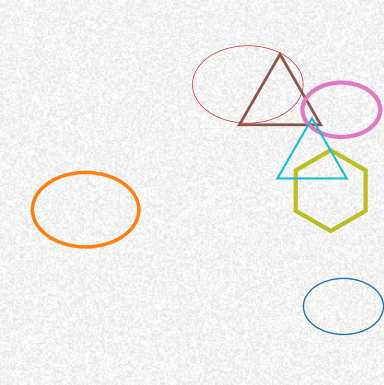[{"shape": "oval", "thickness": 1, "radius": 0.52, "center": [0.892, 0.204]}, {"shape": "oval", "thickness": 2.5, "radius": 0.69, "center": [0.222, 0.455]}, {"shape": "oval", "thickness": 0.5, "radius": 0.72, "center": [0.644, 0.781]}, {"shape": "triangle", "thickness": 2, "radius": 0.61, "center": [0.727, 0.737]}, {"shape": "oval", "thickness": 3, "radius": 0.5, "center": [0.887, 0.715]}, {"shape": "hexagon", "thickness": 3, "radius": 0.52, "center": [0.859, 0.505]}, {"shape": "triangle", "thickness": 1.5, "radius": 0.52, "center": [0.81, 0.588]}]